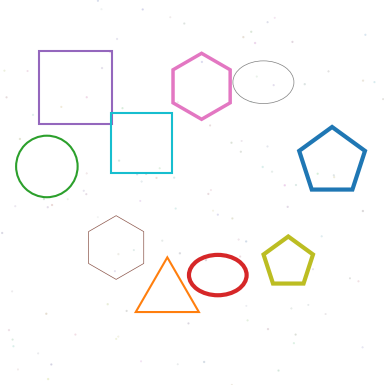[{"shape": "pentagon", "thickness": 3, "radius": 0.45, "center": [0.863, 0.58]}, {"shape": "triangle", "thickness": 1.5, "radius": 0.47, "center": [0.435, 0.237]}, {"shape": "circle", "thickness": 1.5, "radius": 0.4, "center": [0.122, 0.568]}, {"shape": "oval", "thickness": 3, "radius": 0.37, "center": [0.566, 0.286]}, {"shape": "square", "thickness": 1.5, "radius": 0.47, "center": [0.197, 0.773]}, {"shape": "hexagon", "thickness": 0.5, "radius": 0.41, "center": [0.302, 0.357]}, {"shape": "hexagon", "thickness": 2.5, "radius": 0.43, "center": [0.524, 0.776]}, {"shape": "oval", "thickness": 0.5, "radius": 0.4, "center": [0.684, 0.786]}, {"shape": "pentagon", "thickness": 3, "radius": 0.34, "center": [0.749, 0.318]}, {"shape": "square", "thickness": 1.5, "radius": 0.39, "center": [0.368, 0.629]}]